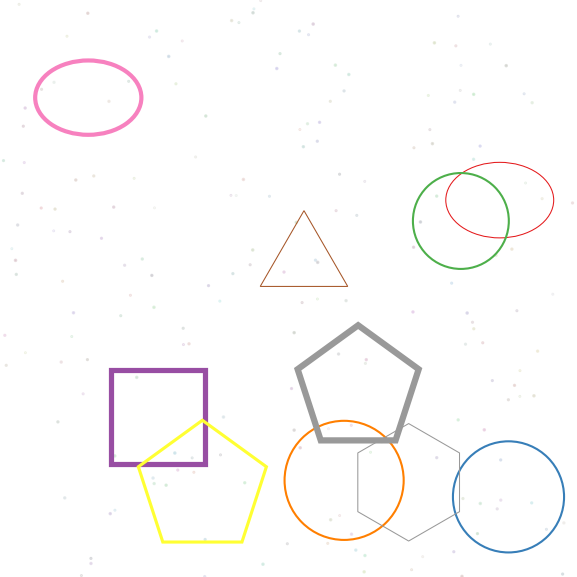[{"shape": "oval", "thickness": 0.5, "radius": 0.47, "center": [0.865, 0.653]}, {"shape": "circle", "thickness": 1, "radius": 0.48, "center": [0.881, 0.139]}, {"shape": "circle", "thickness": 1, "radius": 0.42, "center": [0.798, 0.616]}, {"shape": "square", "thickness": 2.5, "radius": 0.41, "center": [0.274, 0.278]}, {"shape": "circle", "thickness": 1, "radius": 0.52, "center": [0.596, 0.167]}, {"shape": "pentagon", "thickness": 1.5, "radius": 0.58, "center": [0.35, 0.155]}, {"shape": "triangle", "thickness": 0.5, "radius": 0.44, "center": [0.526, 0.547]}, {"shape": "oval", "thickness": 2, "radius": 0.46, "center": [0.153, 0.83]}, {"shape": "pentagon", "thickness": 3, "radius": 0.55, "center": [0.62, 0.326]}, {"shape": "hexagon", "thickness": 0.5, "radius": 0.51, "center": [0.708, 0.164]}]